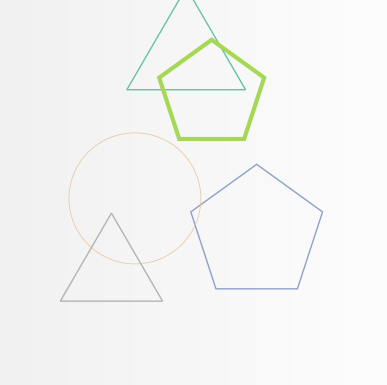[{"shape": "triangle", "thickness": 1, "radius": 0.88, "center": [0.481, 0.855]}, {"shape": "pentagon", "thickness": 1, "radius": 0.89, "center": [0.662, 0.394]}, {"shape": "pentagon", "thickness": 3, "radius": 0.71, "center": [0.546, 0.754]}, {"shape": "circle", "thickness": 0.5, "radius": 0.85, "center": [0.348, 0.485]}, {"shape": "triangle", "thickness": 1, "radius": 0.76, "center": [0.288, 0.294]}]